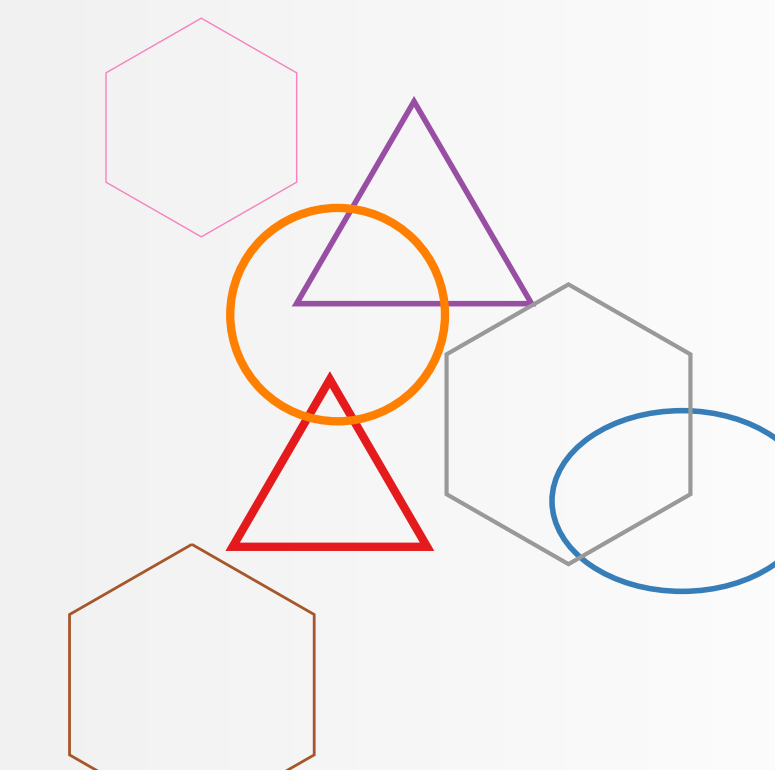[{"shape": "triangle", "thickness": 3, "radius": 0.72, "center": [0.426, 0.362]}, {"shape": "oval", "thickness": 2, "radius": 0.84, "center": [0.88, 0.349]}, {"shape": "triangle", "thickness": 2, "radius": 0.88, "center": [0.534, 0.693]}, {"shape": "circle", "thickness": 3, "radius": 0.69, "center": [0.436, 0.591]}, {"shape": "hexagon", "thickness": 1, "radius": 0.91, "center": [0.248, 0.111]}, {"shape": "hexagon", "thickness": 0.5, "radius": 0.71, "center": [0.26, 0.834]}, {"shape": "hexagon", "thickness": 1.5, "radius": 0.91, "center": [0.734, 0.449]}]